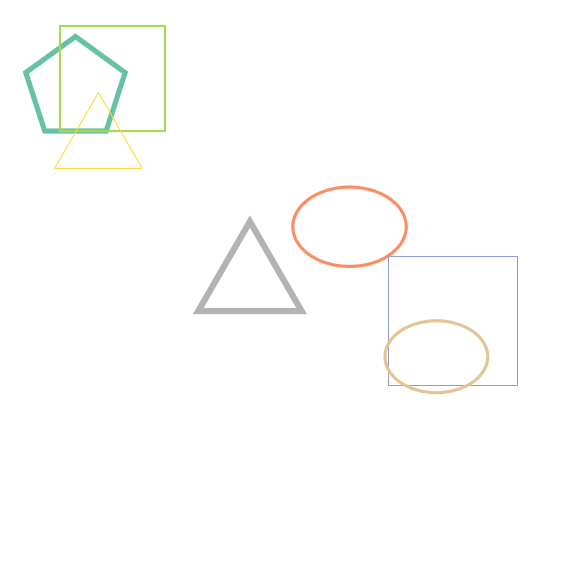[{"shape": "pentagon", "thickness": 2.5, "radius": 0.45, "center": [0.131, 0.845]}, {"shape": "oval", "thickness": 1.5, "radius": 0.49, "center": [0.605, 0.607]}, {"shape": "square", "thickness": 0.5, "radius": 0.56, "center": [0.783, 0.444]}, {"shape": "square", "thickness": 1, "radius": 0.45, "center": [0.195, 0.863]}, {"shape": "triangle", "thickness": 0.5, "radius": 0.44, "center": [0.17, 0.751]}, {"shape": "oval", "thickness": 1.5, "radius": 0.44, "center": [0.756, 0.381]}, {"shape": "triangle", "thickness": 3, "radius": 0.52, "center": [0.433, 0.512]}]